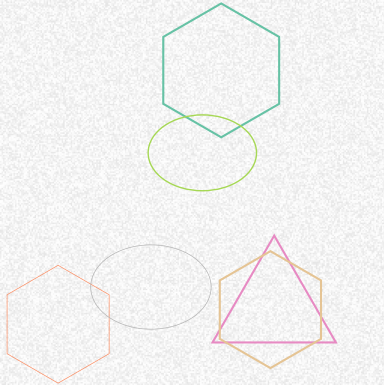[{"shape": "hexagon", "thickness": 1.5, "radius": 0.87, "center": [0.575, 0.817]}, {"shape": "hexagon", "thickness": 0.5, "radius": 0.77, "center": [0.151, 0.158]}, {"shape": "triangle", "thickness": 1.5, "radius": 0.93, "center": [0.712, 0.203]}, {"shape": "oval", "thickness": 1, "radius": 0.7, "center": [0.526, 0.603]}, {"shape": "hexagon", "thickness": 1.5, "radius": 0.76, "center": [0.702, 0.196]}, {"shape": "oval", "thickness": 0.5, "radius": 0.78, "center": [0.392, 0.254]}]